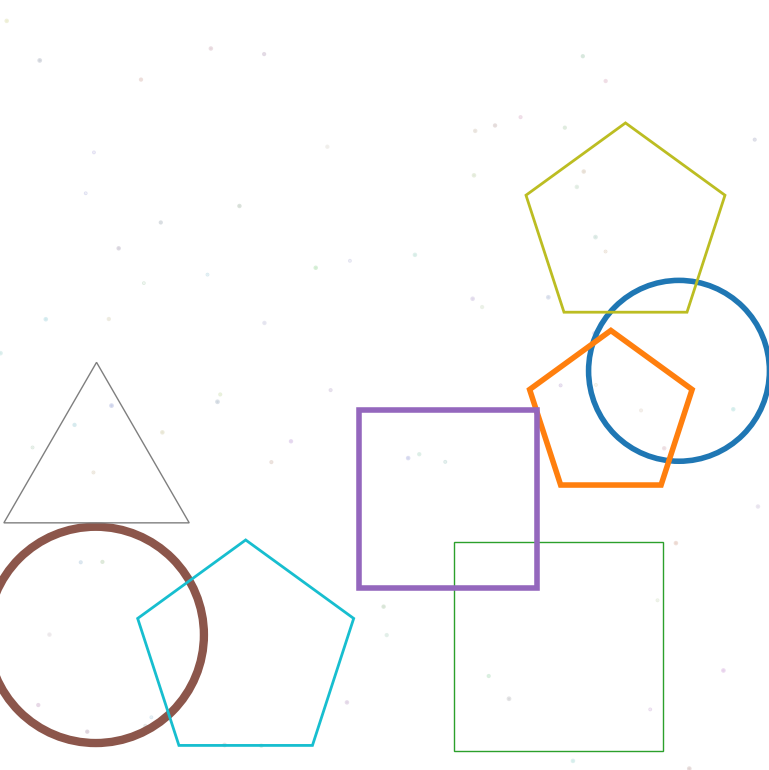[{"shape": "circle", "thickness": 2, "radius": 0.59, "center": [0.882, 0.518]}, {"shape": "pentagon", "thickness": 2, "radius": 0.55, "center": [0.793, 0.46]}, {"shape": "square", "thickness": 0.5, "radius": 0.68, "center": [0.725, 0.16]}, {"shape": "square", "thickness": 2, "radius": 0.58, "center": [0.582, 0.352]}, {"shape": "circle", "thickness": 3, "radius": 0.7, "center": [0.124, 0.175]}, {"shape": "triangle", "thickness": 0.5, "radius": 0.69, "center": [0.125, 0.39]}, {"shape": "pentagon", "thickness": 1, "radius": 0.68, "center": [0.812, 0.704]}, {"shape": "pentagon", "thickness": 1, "radius": 0.74, "center": [0.319, 0.151]}]